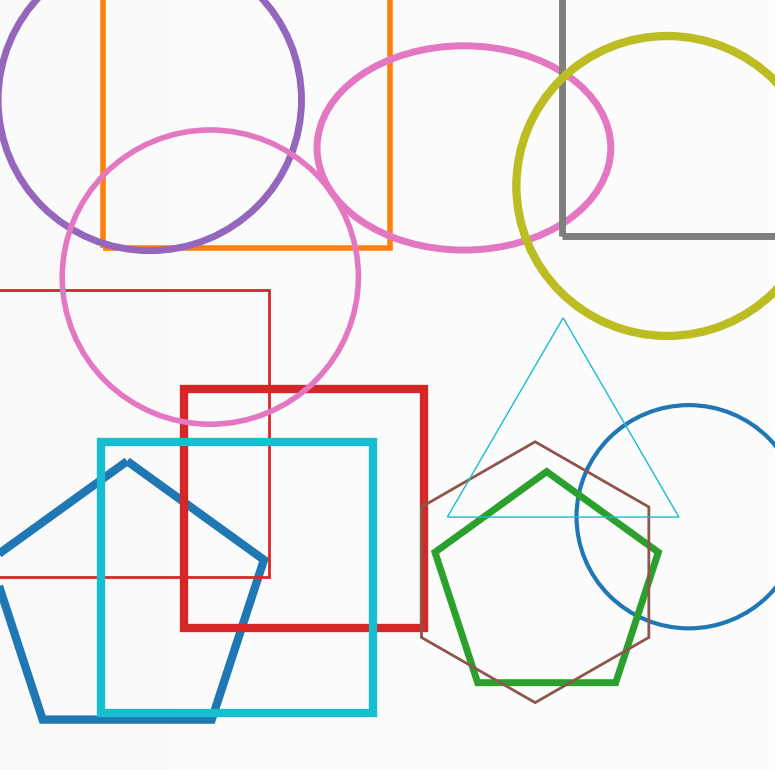[{"shape": "pentagon", "thickness": 3, "radius": 0.93, "center": [0.164, 0.216]}, {"shape": "circle", "thickness": 1.5, "radius": 0.72, "center": [0.889, 0.329]}, {"shape": "square", "thickness": 2, "radius": 0.92, "center": [0.318, 0.863]}, {"shape": "pentagon", "thickness": 2.5, "radius": 0.76, "center": [0.705, 0.236]}, {"shape": "square", "thickness": 1, "radius": 0.93, "center": [0.16, 0.437]}, {"shape": "square", "thickness": 3, "radius": 0.77, "center": [0.392, 0.34]}, {"shape": "circle", "thickness": 2.5, "radius": 0.98, "center": [0.193, 0.87]}, {"shape": "hexagon", "thickness": 1, "radius": 0.85, "center": [0.691, 0.257]}, {"shape": "circle", "thickness": 2, "radius": 0.96, "center": [0.271, 0.64]}, {"shape": "oval", "thickness": 2.5, "radius": 0.95, "center": [0.599, 0.808]}, {"shape": "square", "thickness": 2.5, "radius": 0.81, "center": [0.888, 0.855]}, {"shape": "circle", "thickness": 3, "radius": 0.97, "center": [0.861, 0.758]}, {"shape": "square", "thickness": 3, "radius": 0.88, "center": [0.306, 0.25]}, {"shape": "triangle", "thickness": 0.5, "radius": 0.86, "center": [0.727, 0.415]}]